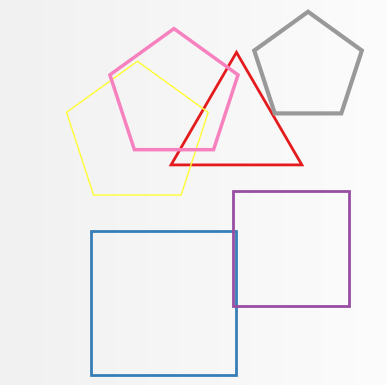[{"shape": "triangle", "thickness": 2, "radius": 0.97, "center": [0.61, 0.669]}, {"shape": "square", "thickness": 2, "radius": 0.94, "center": [0.422, 0.214]}, {"shape": "square", "thickness": 2, "radius": 0.75, "center": [0.751, 0.353]}, {"shape": "pentagon", "thickness": 1, "radius": 0.96, "center": [0.354, 0.649]}, {"shape": "pentagon", "thickness": 2.5, "radius": 0.87, "center": [0.449, 0.752]}, {"shape": "pentagon", "thickness": 3, "radius": 0.73, "center": [0.795, 0.824]}]